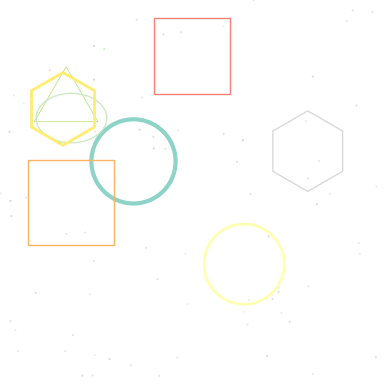[{"shape": "circle", "thickness": 3, "radius": 0.55, "center": [0.347, 0.581]}, {"shape": "circle", "thickness": 2, "radius": 0.52, "center": [0.634, 0.314]}, {"shape": "square", "thickness": 1, "radius": 0.49, "center": [0.499, 0.854]}, {"shape": "square", "thickness": 1, "radius": 0.55, "center": [0.184, 0.475]}, {"shape": "triangle", "thickness": 0.5, "radius": 0.48, "center": [0.172, 0.731]}, {"shape": "hexagon", "thickness": 1, "radius": 0.52, "center": [0.799, 0.607]}, {"shape": "oval", "thickness": 1, "radius": 0.46, "center": [0.186, 0.693]}, {"shape": "hexagon", "thickness": 2, "radius": 0.47, "center": [0.164, 0.717]}]